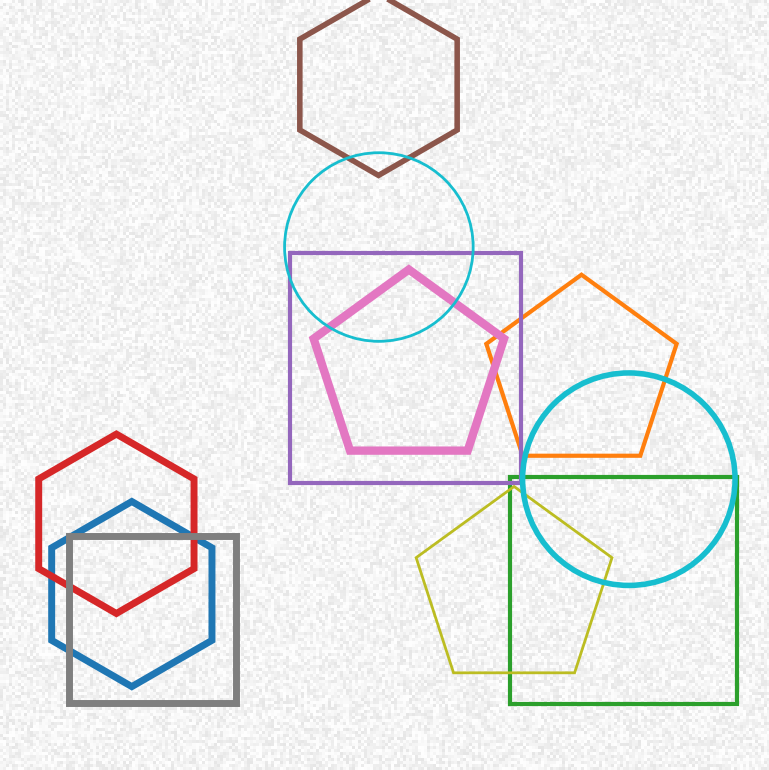[{"shape": "hexagon", "thickness": 2.5, "radius": 0.6, "center": [0.171, 0.228]}, {"shape": "pentagon", "thickness": 1.5, "radius": 0.65, "center": [0.755, 0.513]}, {"shape": "square", "thickness": 1.5, "radius": 0.74, "center": [0.81, 0.233]}, {"shape": "hexagon", "thickness": 2.5, "radius": 0.58, "center": [0.151, 0.32]}, {"shape": "square", "thickness": 1.5, "radius": 0.75, "center": [0.527, 0.522]}, {"shape": "hexagon", "thickness": 2, "radius": 0.59, "center": [0.492, 0.89]}, {"shape": "pentagon", "thickness": 3, "radius": 0.65, "center": [0.531, 0.52]}, {"shape": "square", "thickness": 2.5, "radius": 0.54, "center": [0.198, 0.195]}, {"shape": "pentagon", "thickness": 1, "radius": 0.67, "center": [0.668, 0.234]}, {"shape": "circle", "thickness": 1, "radius": 0.61, "center": [0.492, 0.679]}, {"shape": "circle", "thickness": 2, "radius": 0.69, "center": [0.817, 0.378]}]